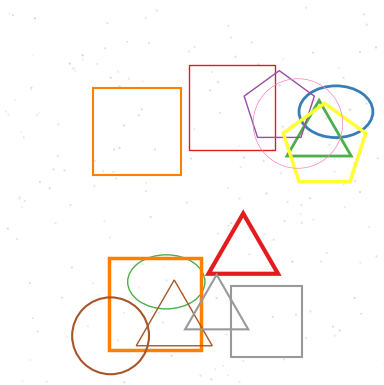[{"shape": "square", "thickness": 1, "radius": 0.56, "center": [0.602, 0.72]}, {"shape": "triangle", "thickness": 3, "radius": 0.52, "center": [0.632, 0.341]}, {"shape": "oval", "thickness": 2, "radius": 0.48, "center": [0.873, 0.71]}, {"shape": "oval", "thickness": 1, "radius": 0.5, "center": [0.432, 0.268]}, {"shape": "triangle", "thickness": 2, "radius": 0.48, "center": [0.829, 0.643]}, {"shape": "pentagon", "thickness": 1, "radius": 0.48, "center": [0.725, 0.721]}, {"shape": "square", "thickness": 1.5, "radius": 0.57, "center": [0.356, 0.659]}, {"shape": "square", "thickness": 2.5, "radius": 0.6, "center": [0.402, 0.211]}, {"shape": "pentagon", "thickness": 2.5, "radius": 0.56, "center": [0.843, 0.619]}, {"shape": "triangle", "thickness": 1, "radius": 0.57, "center": [0.453, 0.159]}, {"shape": "circle", "thickness": 1.5, "radius": 0.5, "center": [0.287, 0.128]}, {"shape": "circle", "thickness": 0.5, "radius": 0.58, "center": [0.774, 0.679]}, {"shape": "triangle", "thickness": 1.5, "radius": 0.47, "center": [0.563, 0.192]}, {"shape": "square", "thickness": 1.5, "radius": 0.46, "center": [0.693, 0.164]}]